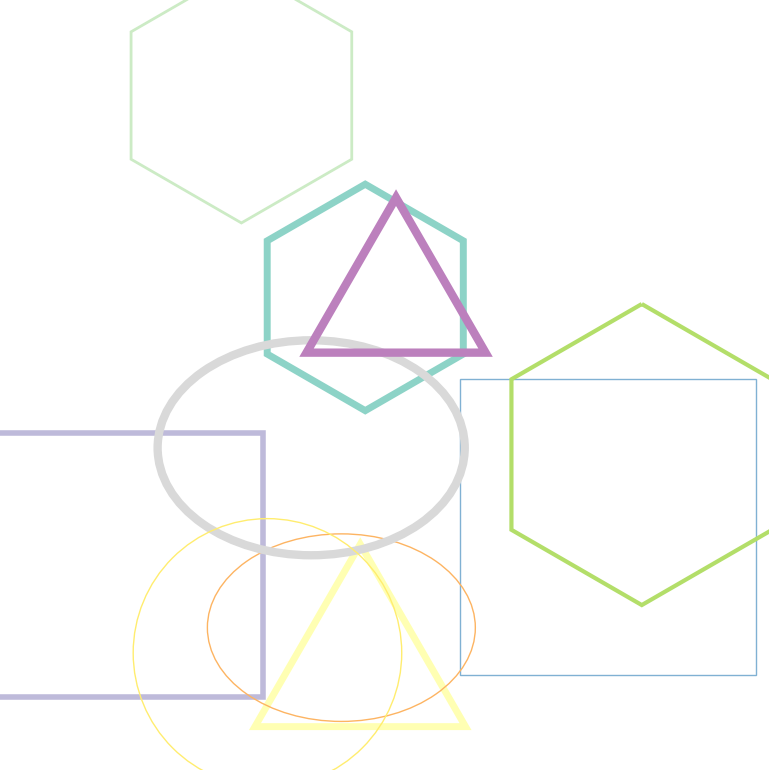[{"shape": "hexagon", "thickness": 2.5, "radius": 0.74, "center": [0.474, 0.614]}, {"shape": "triangle", "thickness": 2.5, "radius": 0.79, "center": [0.468, 0.135]}, {"shape": "square", "thickness": 2, "radius": 0.86, "center": [0.169, 0.266]}, {"shape": "square", "thickness": 0.5, "radius": 0.96, "center": [0.79, 0.315]}, {"shape": "oval", "thickness": 0.5, "radius": 0.87, "center": [0.443, 0.185]}, {"shape": "hexagon", "thickness": 1.5, "radius": 0.98, "center": [0.834, 0.41]}, {"shape": "oval", "thickness": 3, "radius": 1.0, "center": [0.404, 0.418]}, {"shape": "triangle", "thickness": 3, "radius": 0.67, "center": [0.514, 0.609]}, {"shape": "hexagon", "thickness": 1, "radius": 0.83, "center": [0.314, 0.876]}, {"shape": "circle", "thickness": 0.5, "radius": 0.87, "center": [0.347, 0.152]}]